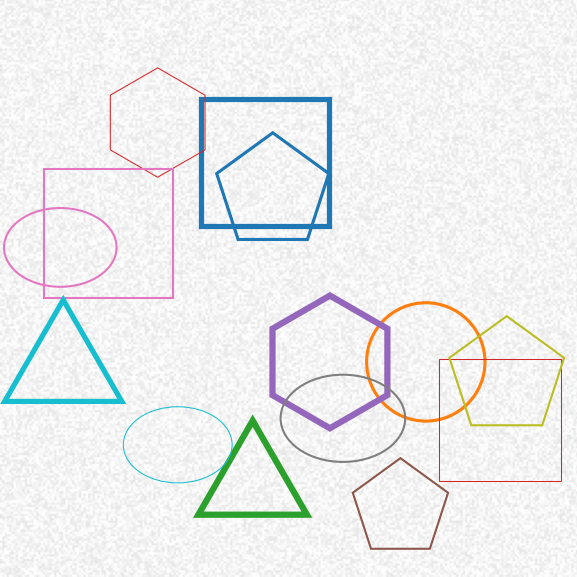[{"shape": "square", "thickness": 2.5, "radius": 0.55, "center": [0.459, 0.718]}, {"shape": "pentagon", "thickness": 1.5, "radius": 0.51, "center": [0.472, 0.667]}, {"shape": "circle", "thickness": 1.5, "radius": 0.51, "center": [0.737, 0.372]}, {"shape": "triangle", "thickness": 3, "radius": 0.54, "center": [0.438, 0.162]}, {"shape": "square", "thickness": 0.5, "radius": 0.53, "center": [0.866, 0.272]}, {"shape": "hexagon", "thickness": 0.5, "radius": 0.47, "center": [0.273, 0.787]}, {"shape": "hexagon", "thickness": 3, "radius": 0.57, "center": [0.571, 0.372]}, {"shape": "pentagon", "thickness": 1, "radius": 0.43, "center": [0.693, 0.119]}, {"shape": "square", "thickness": 1, "radius": 0.56, "center": [0.188, 0.595]}, {"shape": "oval", "thickness": 1, "radius": 0.49, "center": [0.104, 0.571]}, {"shape": "oval", "thickness": 1, "radius": 0.54, "center": [0.594, 0.275]}, {"shape": "pentagon", "thickness": 1, "radius": 0.52, "center": [0.877, 0.347]}, {"shape": "oval", "thickness": 0.5, "radius": 0.47, "center": [0.308, 0.229]}, {"shape": "triangle", "thickness": 2.5, "radius": 0.59, "center": [0.109, 0.363]}]